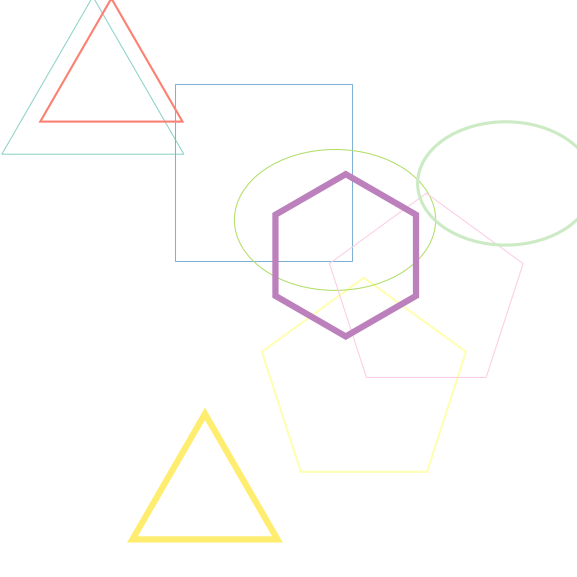[{"shape": "triangle", "thickness": 0.5, "radius": 0.91, "center": [0.161, 0.823]}, {"shape": "pentagon", "thickness": 1, "radius": 0.93, "center": [0.63, 0.332]}, {"shape": "triangle", "thickness": 1, "radius": 0.71, "center": [0.193, 0.86]}, {"shape": "square", "thickness": 0.5, "radius": 0.77, "center": [0.456, 0.701]}, {"shape": "oval", "thickness": 0.5, "radius": 0.87, "center": [0.58, 0.618]}, {"shape": "pentagon", "thickness": 0.5, "radius": 0.88, "center": [0.738, 0.488]}, {"shape": "hexagon", "thickness": 3, "radius": 0.7, "center": [0.599, 0.557]}, {"shape": "oval", "thickness": 1.5, "radius": 0.76, "center": [0.876, 0.682]}, {"shape": "triangle", "thickness": 3, "radius": 0.72, "center": [0.355, 0.138]}]